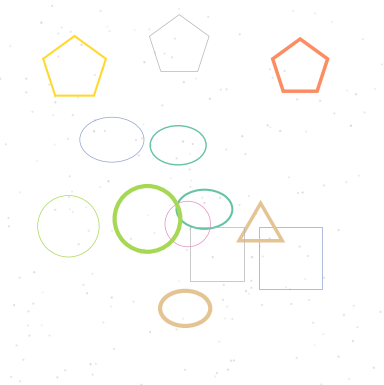[{"shape": "oval", "thickness": 1, "radius": 0.36, "center": [0.463, 0.623]}, {"shape": "oval", "thickness": 1.5, "radius": 0.36, "center": [0.531, 0.456]}, {"shape": "pentagon", "thickness": 2.5, "radius": 0.37, "center": [0.78, 0.824]}, {"shape": "square", "thickness": 0.5, "radius": 0.41, "center": [0.754, 0.33]}, {"shape": "oval", "thickness": 0.5, "radius": 0.42, "center": [0.291, 0.637]}, {"shape": "circle", "thickness": 0.5, "radius": 0.3, "center": [0.488, 0.418]}, {"shape": "circle", "thickness": 3, "radius": 0.43, "center": [0.383, 0.431]}, {"shape": "circle", "thickness": 0.5, "radius": 0.4, "center": [0.178, 0.412]}, {"shape": "pentagon", "thickness": 1.5, "radius": 0.43, "center": [0.194, 0.821]}, {"shape": "oval", "thickness": 3, "radius": 0.33, "center": [0.481, 0.199]}, {"shape": "triangle", "thickness": 2.5, "radius": 0.32, "center": [0.677, 0.407]}, {"shape": "pentagon", "thickness": 0.5, "radius": 0.41, "center": [0.466, 0.881]}, {"shape": "square", "thickness": 0.5, "radius": 0.35, "center": [0.564, 0.341]}]